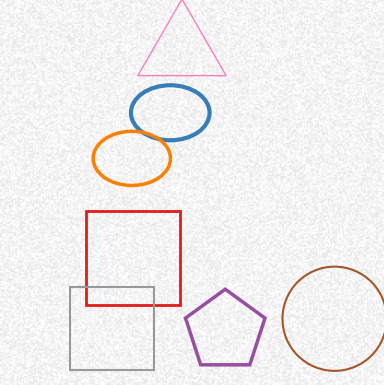[{"shape": "square", "thickness": 2, "radius": 0.61, "center": [0.346, 0.33]}, {"shape": "oval", "thickness": 3, "radius": 0.51, "center": [0.442, 0.707]}, {"shape": "pentagon", "thickness": 2.5, "radius": 0.54, "center": [0.585, 0.14]}, {"shape": "oval", "thickness": 2.5, "radius": 0.5, "center": [0.342, 0.589]}, {"shape": "circle", "thickness": 1.5, "radius": 0.68, "center": [0.869, 0.172]}, {"shape": "triangle", "thickness": 1, "radius": 0.66, "center": [0.473, 0.87]}, {"shape": "square", "thickness": 1.5, "radius": 0.54, "center": [0.291, 0.147]}]